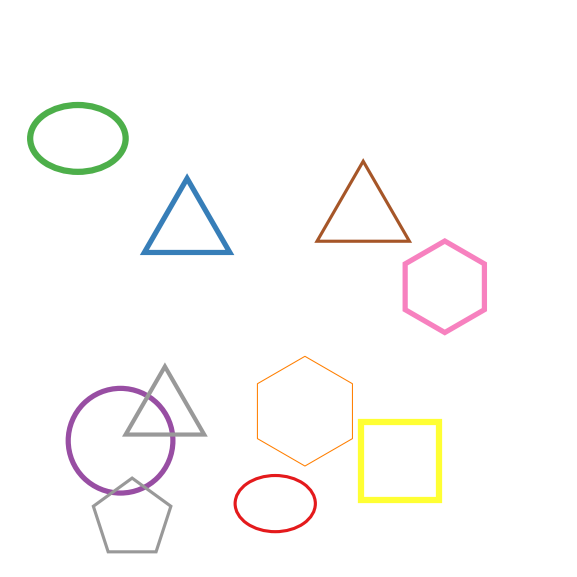[{"shape": "oval", "thickness": 1.5, "radius": 0.35, "center": [0.477, 0.127]}, {"shape": "triangle", "thickness": 2.5, "radius": 0.43, "center": [0.324, 0.605]}, {"shape": "oval", "thickness": 3, "radius": 0.41, "center": [0.135, 0.759]}, {"shape": "circle", "thickness": 2.5, "radius": 0.45, "center": [0.209, 0.236]}, {"shape": "hexagon", "thickness": 0.5, "radius": 0.48, "center": [0.528, 0.287]}, {"shape": "square", "thickness": 3, "radius": 0.34, "center": [0.692, 0.201]}, {"shape": "triangle", "thickness": 1.5, "radius": 0.46, "center": [0.629, 0.628]}, {"shape": "hexagon", "thickness": 2.5, "radius": 0.4, "center": [0.77, 0.503]}, {"shape": "triangle", "thickness": 2, "radius": 0.39, "center": [0.286, 0.286]}, {"shape": "pentagon", "thickness": 1.5, "radius": 0.35, "center": [0.229, 0.101]}]